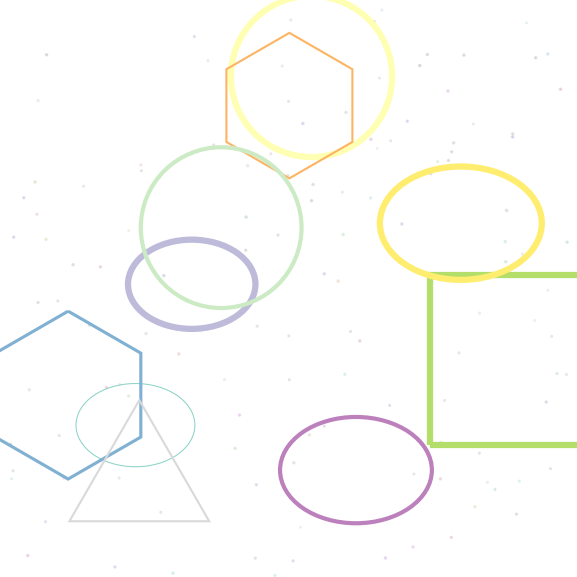[{"shape": "oval", "thickness": 0.5, "radius": 0.51, "center": [0.235, 0.263]}, {"shape": "circle", "thickness": 3, "radius": 0.7, "center": [0.539, 0.867]}, {"shape": "oval", "thickness": 3, "radius": 0.55, "center": [0.332, 0.507]}, {"shape": "hexagon", "thickness": 1.5, "radius": 0.73, "center": [0.118, 0.315]}, {"shape": "hexagon", "thickness": 1, "radius": 0.63, "center": [0.501, 0.816]}, {"shape": "square", "thickness": 3, "radius": 0.74, "center": [0.893, 0.376]}, {"shape": "triangle", "thickness": 1, "radius": 0.7, "center": [0.241, 0.166]}, {"shape": "oval", "thickness": 2, "radius": 0.66, "center": [0.616, 0.185]}, {"shape": "circle", "thickness": 2, "radius": 0.7, "center": [0.383, 0.605]}, {"shape": "oval", "thickness": 3, "radius": 0.7, "center": [0.798, 0.613]}]